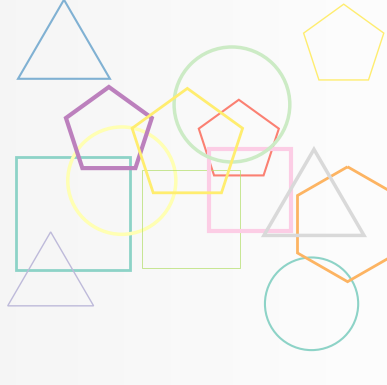[{"shape": "circle", "thickness": 1.5, "radius": 0.6, "center": [0.804, 0.211]}, {"shape": "square", "thickness": 2, "radius": 0.74, "center": [0.187, 0.446]}, {"shape": "circle", "thickness": 2.5, "radius": 0.7, "center": [0.314, 0.531]}, {"shape": "triangle", "thickness": 1, "radius": 0.64, "center": [0.131, 0.27]}, {"shape": "pentagon", "thickness": 1.5, "radius": 0.54, "center": [0.616, 0.632]}, {"shape": "triangle", "thickness": 1.5, "radius": 0.68, "center": [0.165, 0.864]}, {"shape": "hexagon", "thickness": 2, "radius": 0.75, "center": [0.897, 0.418]}, {"shape": "square", "thickness": 0.5, "radius": 0.64, "center": [0.493, 0.43]}, {"shape": "square", "thickness": 3, "radius": 0.53, "center": [0.646, 0.506]}, {"shape": "triangle", "thickness": 2.5, "radius": 0.75, "center": [0.81, 0.463]}, {"shape": "pentagon", "thickness": 3, "radius": 0.58, "center": [0.281, 0.658]}, {"shape": "circle", "thickness": 2.5, "radius": 0.75, "center": [0.599, 0.729]}, {"shape": "pentagon", "thickness": 1, "radius": 0.54, "center": [0.887, 0.88]}, {"shape": "pentagon", "thickness": 2, "radius": 0.75, "center": [0.483, 0.62]}]